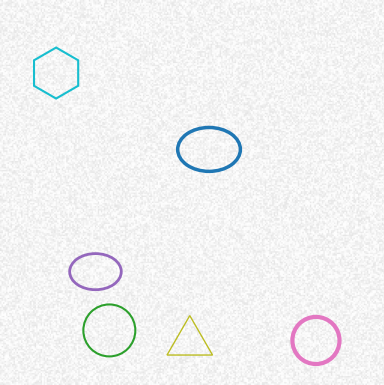[{"shape": "oval", "thickness": 2.5, "radius": 0.41, "center": [0.543, 0.612]}, {"shape": "circle", "thickness": 1.5, "radius": 0.34, "center": [0.284, 0.142]}, {"shape": "oval", "thickness": 2, "radius": 0.34, "center": [0.248, 0.294]}, {"shape": "circle", "thickness": 3, "radius": 0.31, "center": [0.821, 0.116]}, {"shape": "triangle", "thickness": 1, "radius": 0.34, "center": [0.493, 0.112]}, {"shape": "hexagon", "thickness": 1.5, "radius": 0.33, "center": [0.146, 0.81]}]